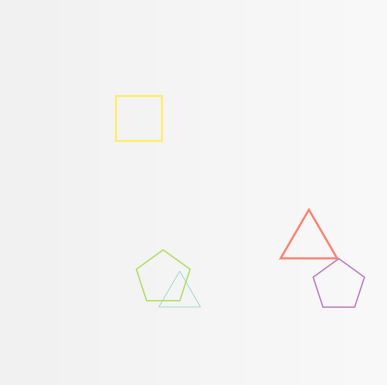[{"shape": "triangle", "thickness": 0.5, "radius": 0.31, "center": [0.464, 0.234]}, {"shape": "triangle", "thickness": 1.5, "radius": 0.42, "center": [0.797, 0.371]}, {"shape": "pentagon", "thickness": 1, "radius": 0.36, "center": [0.421, 0.278]}, {"shape": "pentagon", "thickness": 1, "radius": 0.35, "center": [0.874, 0.259]}, {"shape": "square", "thickness": 1.5, "radius": 0.29, "center": [0.359, 0.693]}]